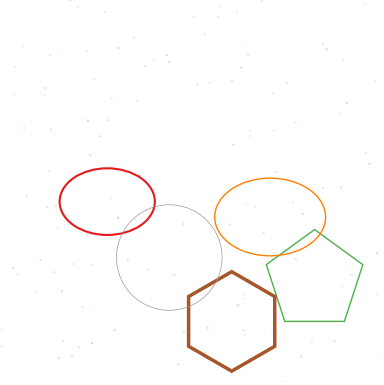[{"shape": "oval", "thickness": 1.5, "radius": 0.62, "center": [0.279, 0.476]}, {"shape": "pentagon", "thickness": 1, "radius": 0.66, "center": [0.817, 0.272]}, {"shape": "oval", "thickness": 1, "radius": 0.72, "center": [0.702, 0.436]}, {"shape": "hexagon", "thickness": 2.5, "radius": 0.65, "center": [0.602, 0.165]}, {"shape": "circle", "thickness": 0.5, "radius": 0.69, "center": [0.44, 0.331]}]